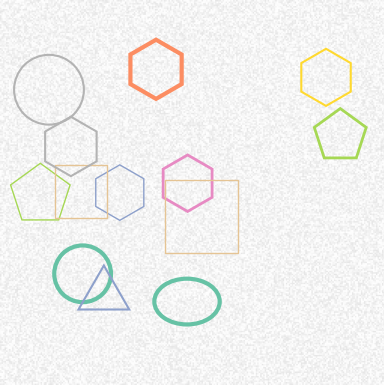[{"shape": "circle", "thickness": 3, "radius": 0.37, "center": [0.215, 0.289]}, {"shape": "oval", "thickness": 3, "radius": 0.42, "center": [0.486, 0.217]}, {"shape": "hexagon", "thickness": 3, "radius": 0.38, "center": [0.405, 0.82]}, {"shape": "triangle", "thickness": 1.5, "radius": 0.38, "center": [0.27, 0.234]}, {"shape": "hexagon", "thickness": 1, "radius": 0.36, "center": [0.311, 0.5]}, {"shape": "hexagon", "thickness": 2, "radius": 0.37, "center": [0.487, 0.524]}, {"shape": "pentagon", "thickness": 2, "radius": 0.35, "center": [0.884, 0.647]}, {"shape": "pentagon", "thickness": 1, "radius": 0.41, "center": [0.105, 0.495]}, {"shape": "hexagon", "thickness": 1.5, "radius": 0.37, "center": [0.847, 0.799]}, {"shape": "square", "thickness": 1, "radius": 0.34, "center": [0.21, 0.502]}, {"shape": "square", "thickness": 1, "radius": 0.47, "center": [0.523, 0.437]}, {"shape": "hexagon", "thickness": 1.5, "radius": 0.39, "center": [0.184, 0.62]}, {"shape": "circle", "thickness": 1.5, "radius": 0.45, "center": [0.127, 0.767]}]